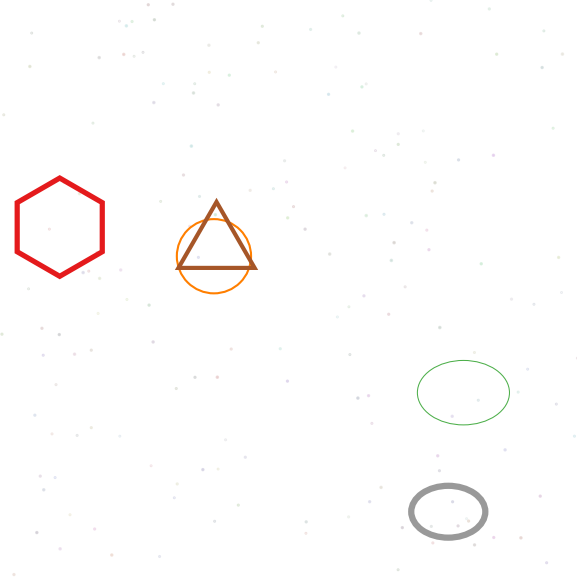[{"shape": "hexagon", "thickness": 2.5, "radius": 0.43, "center": [0.103, 0.606]}, {"shape": "oval", "thickness": 0.5, "radius": 0.4, "center": [0.802, 0.319]}, {"shape": "circle", "thickness": 1, "radius": 0.32, "center": [0.37, 0.555]}, {"shape": "triangle", "thickness": 2, "radius": 0.38, "center": [0.375, 0.573]}, {"shape": "oval", "thickness": 3, "radius": 0.32, "center": [0.776, 0.113]}]